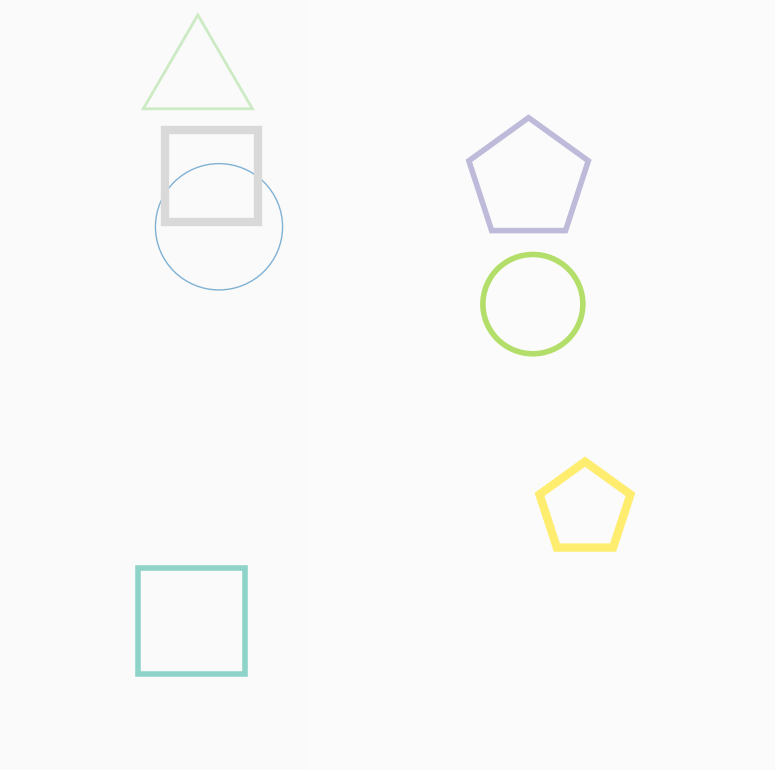[{"shape": "square", "thickness": 2, "radius": 0.34, "center": [0.247, 0.194]}, {"shape": "pentagon", "thickness": 2, "radius": 0.41, "center": [0.682, 0.766]}, {"shape": "circle", "thickness": 0.5, "radius": 0.41, "center": [0.283, 0.705]}, {"shape": "circle", "thickness": 2, "radius": 0.32, "center": [0.688, 0.605]}, {"shape": "square", "thickness": 3, "radius": 0.3, "center": [0.273, 0.772]}, {"shape": "triangle", "thickness": 1, "radius": 0.41, "center": [0.255, 0.899]}, {"shape": "pentagon", "thickness": 3, "radius": 0.31, "center": [0.755, 0.339]}]